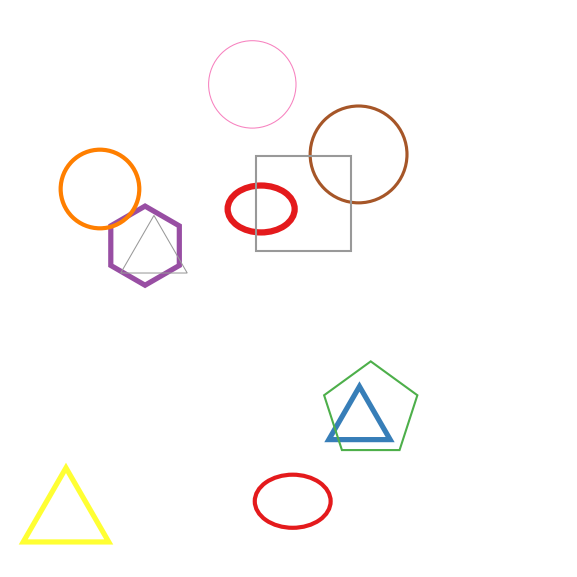[{"shape": "oval", "thickness": 3, "radius": 0.29, "center": [0.452, 0.637]}, {"shape": "oval", "thickness": 2, "radius": 0.33, "center": [0.507, 0.131]}, {"shape": "triangle", "thickness": 2.5, "radius": 0.31, "center": [0.622, 0.269]}, {"shape": "pentagon", "thickness": 1, "radius": 0.42, "center": [0.642, 0.288]}, {"shape": "hexagon", "thickness": 2.5, "radius": 0.34, "center": [0.251, 0.574]}, {"shape": "circle", "thickness": 2, "radius": 0.34, "center": [0.173, 0.672]}, {"shape": "triangle", "thickness": 2.5, "radius": 0.43, "center": [0.114, 0.103]}, {"shape": "circle", "thickness": 1.5, "radius": 0.42, "center": [0.621, 0.732]}, {"shape": "circle", "thickness": 0.5, "radius": 0.38, "center": [0.437, 0.853]}, {"shape": "triangle", "thickness": 0.5, "radius": 0.33, "center": [0.267, 0.56]}, {"shape": "square", "thickness": 1, "radius": 0.41, "center": [0.525, 0.647]}]